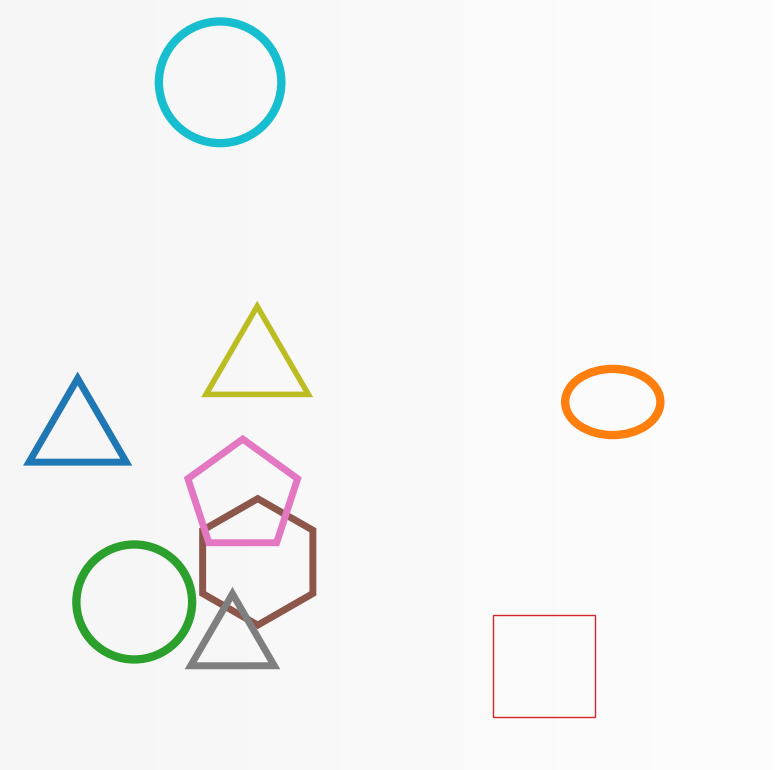[{"shape": "triangle", "thickness": 2.5, "radius": 0.36, "center": [0.1, 0.436]}, {"shape": "oval", "thickness": 3, "radius": 0.31, "center": [0.791, 0.478]}, {"shape": "circle", "thickness": 3, "radius": 0.37, "center": [0.173, 0.218]}, {"shape": "square", "thickness": 0.5, "radius": 0.33, "center": [0.702, 0.135]}, {"shape": "hexagon", "thickness": 2.5, "radius": 0.41, "center": [0.333, 0.27]}, {"shape": "pentagon", "thickness": 2.5, "radius": 0.37, "center": [0.313, 0.355]}, {"shape": "triangle", "thickness": 2.5, "radius": 0.31, "center": [0.3, 0.167]}, {"shape": "triangle", "thickness": 2, "radius": 0.38, "center": [0.332, 0.526]}, {"shape": "circle", "thickness": 3, "radius": 0.4, "center": [0.284, 0.893]}]